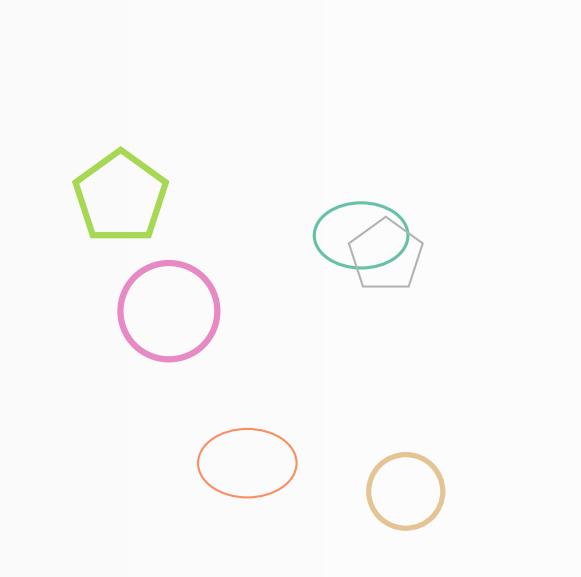[{"shape": "oval", "thickness": 1.5, "radius": 0.4, "center": [0.621, 0.592]}, {"shape": "oval", "thickness": 1, "radius": 0.42, "center": [0.425, 0.197]}, {"shape": "circle", "thickness": 3, "radius": 0.42, "center": [0.291, 0.46]}, {"shape": "pentagon", "thickness": 3, "radius": 0.41, "center": [0.208, 0.658]}, {"shape": "circle", "thickness": 2.5, "radius": 0.32, "center": [0.698, 0.148]}, {"shape": "pentagon", "thickness": 1, "radius": 0.33, "center": [0.664, 0.557]}]